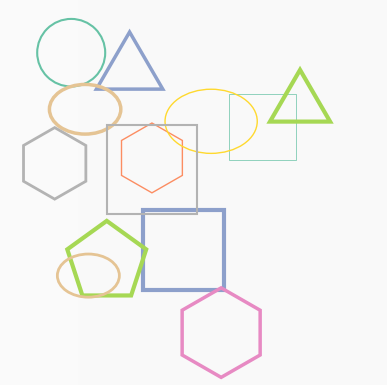[{"shape": "circle", "thickness": 1.5, "radius": 0.44, "center": [0.184, 0.863]}, {"shape": "square", "thickness": 0.5, "radius": 0.43, "center": [0.678, 0.671]}, {"shape": "hexagon", "thickness": 1, "radius": 0.45, "center": [0.392, 0.59]}, {"shape": "triangle", "thickness": 2.5, "radius": 0.49, "center": [0.334, 0.818]}, {"shape": "square", "thickness": 3, "radius": 0.52, "center": [0.475, 0.35]}, {"shape": "hexagon", "thickness": 2.5, "radius": 0.58, "center": [0.571, 0.136]}, {"shape": "pentagon", "thickness": 3, "radius": 0.54, "center": [0.275, 0.319]}, {"shape": "triangle", "thickness": 3, "radius": 0.45, "center": [0.774, 0.729]}, {"shape": "oval", "thickness": 1, "radius": 0.59, "center": [0.545, 0.685]}, {"shape": "oval", "thickness": 2, "radius": 0.4, "center": [0.228, 0.284]}, {"shape": "oval", "thickness": 2.5, "radius": 0.46, "center": [0.22, 0.716]}, {"shape": "hexagon", "thickness": 2, "radius": 0.46, "center": [0.141, 0.576]}, {"shape": "square", "thickness": 1.5, "radius": 0.58, "center": [0.392, 0.559]}]